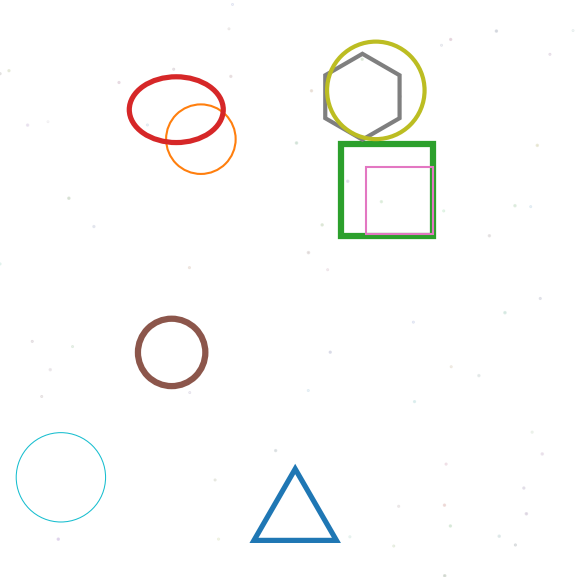[{"shape": "triangle", "thickness": 2.5, "radius": 0.41, "center": [0.511, 0.105]}, {"shape": "circle", "thickness": 1, "radius": 0.3, "center": [0.348, 0.758]}, {"shape": "square", "thickness": 3, "radius": 0.4, "center": [0.67, 0.67]}, {"shape": "oval", "thickness": 2.5, "radius": 0.41, "center": [0.305, 0.809]}, {"shape": "circle", "thickness": 3, "radius": 0.29, "center": [0.297, 0.389]}, {"shape": "square", "thickness": 1, "radius": 0.29, "center": [0.691, 0.652]}, {"shape": "hexagon", "thickness": 2, "radius": 0.37, "center": [0.628, 0.832]}, {"shape": "circle", "thickness": 2, "radius": 0.42, "center": [0.651, 0.843]}, {"shape": "circle", "thickness": 0.5, "radius": 0.39, "center": [0.105, 0.173]}]